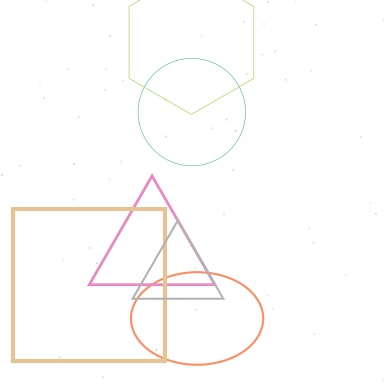[{"shape": "circle", "thickness": 0.5, "radius": 0.7, "center": [0.498, 0.709]}, {"shape": "oval", "thickness": 1.5, "radius": 0.86, "center": [0.512, 0.173]}, {"shape": "triangle", "thickness": 2, "radius": 0.94, "center": [0.395, 0.355]}, {"shape": "hexagon", "thickness": 0.5, "radius": 0.94, "center": [0.497, 0.89]}, {"shape": "square", "thickness": 3, "radius": 0.99, "center": [0.231, 0.26]}, {"shape": "triangle", "thickness": 1.5, "radius": 0.68, "center": [0.462, 0.292]}]